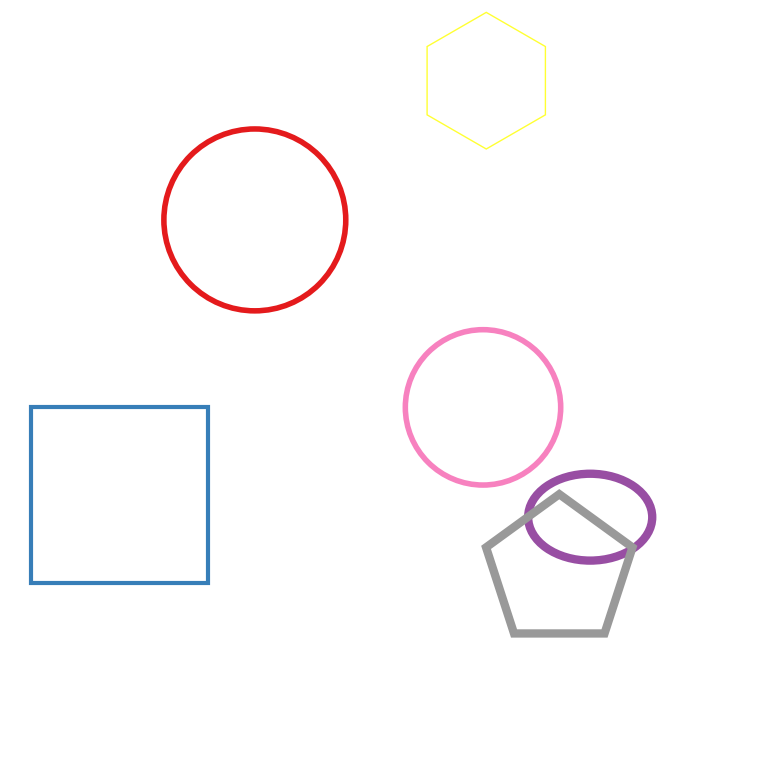[{"shape": "circle", "thickness": 2, "radius": 0.59, "center": [0.331, 0.714]}, {"shape": "square", "thickness": 1.5, "radius": 0.57, "center": [0.155, 0.357]}, {"shape": "oval", "thickness": 3, "radius": 0.4, "center": [0.766, 0.328]}, {"shape": "hexagon", "thickness": 0.5, "radius": 0.44, "center": [0.631, 0.895]}, {"shape": "circle", "thickness": 2, "radius": 0.5, "center": [0.627, 0.471]}, {"shape": "pentagon", "thickness": 3, "radius": 0.5, "center": [0.726, 0.258]}]